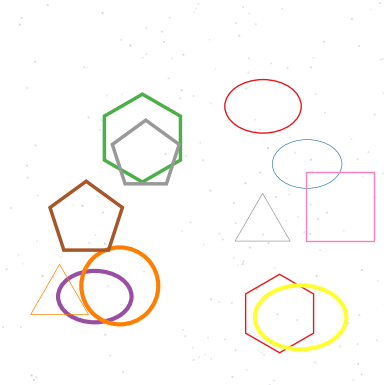[{"shape": "oval", "thickness": 1, "radius": 0.5, "center": [0.683, 0.724]}, {"shape": "hexagon", "thickness": 1, "radius": 0.51, "center": [0.726, 0.186]}, {"shape": "oval", "thickness": 0.5, "radius": 0.45, "center": [0.798, 0.574]}, {"shape": "hexagon", "thickness": 2.5, "radius": 0.57, "center": [0.37, 0.641]}, {"shape": "oval", "thickness": 3, "radius": 0.48, "center": [0.246, 0.23]}, {"shape": "triangle", "thickness": 0.5, "radius": 0.43, "center": [0.155, 0.227]}, {"shape": "circle", "thickness": 3, "radius": 0.5, "center": [0.311, 0.257]}, {"shape": "oval", "thickness": 3, "radius": 0.59, "center": [0.781, 0.176]}, {"shape": "pentagon", "thickness": 2.5, "radius": 0.49, "center": [0.224, 0.43]}, {"shape": "square", "thickness": 1, "radius": 0.44, "center": [0.884, 0.464]}, {"shape": "pentagon", "thickness": 2.5, "radius": 0.46, "center": [0.379, 0.596]}, {"shape": "triangle", "thickness": 0.5, "radius": 0.41, "center": [0.682, 0.415]}]